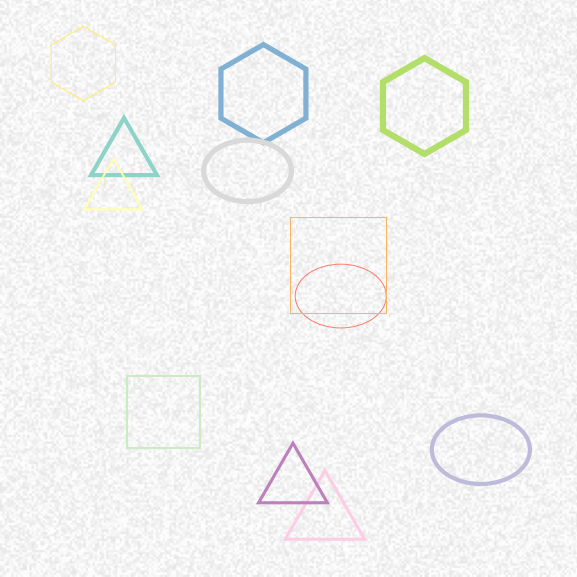[{"shape": "triangle", "thickness": 2, "radius": 0.33, "center": [0.215, 0.729]}, {"shape": "triangle", "thickness": 1, "radius": 0.29, "center": [0.196, 0.666]}, {"shape": "oval", "thickness": 2, "radius": 0.42, "center": [0.833, 0.22]}, {"shape": "oval", "thickness": 0.5, "radius": 0.39, "center": [0.59, 0.486]}, {"shape": "hexagon", "thickness": 2.5, "radius": 0.42, "center": [0.456, 0.837]}, {"shape": "square", "thickness": 0.5, "radius": 0.42, "center": [0.586, 0.54]}, {"shape": "hexagon", "thickness": 3, "radius": 0.42, "center": [0.735, 0.816]}, {"shape": "triangle", "thickness": 1.5, "radius": 0.4, "center": [0.563, 0.105]}, {"shape": "oval", "thickness": 2.5, "radius": 0.38, "center": [0.429, 0.703]}, {"shape": "triangle", "thickness": 1.5, "radius": 0.34, "center": [0.507, 0.163]}, {"shape": "square", "thickness": 1, "radius": 0.31, "center": [0.283, 0.285]}, {"shape": "hexagon", "thickness": 0.5, "radius": 0.32, "center": [0.144, 0.889]}]